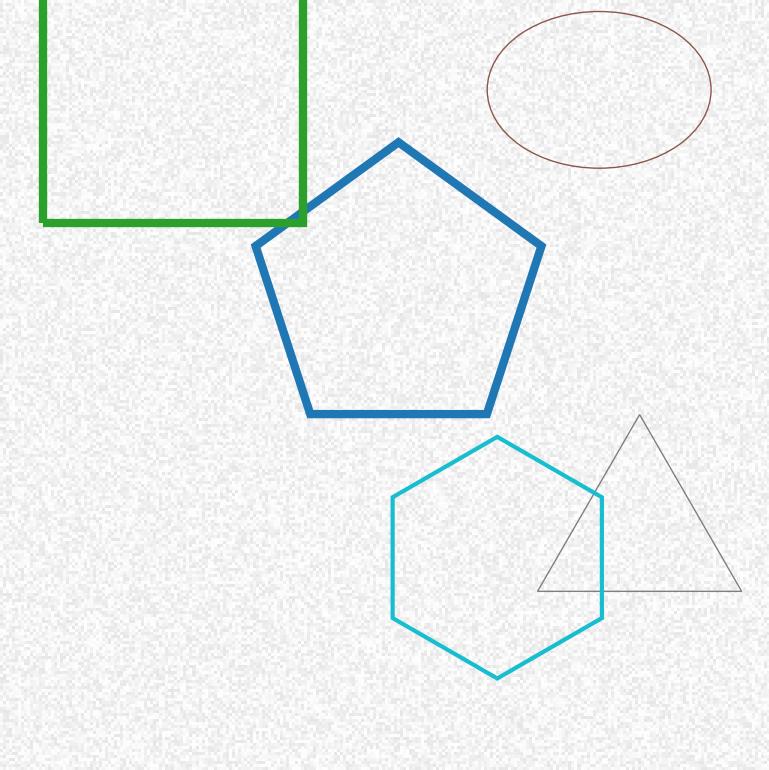[{"shape": "pentagon", "thickness": 3, "radius": 0.98, "center": [0.518, 0.62]}, {"shape": "square", "thickness": 3, "radius": 0.84, "center": [0.225, 0.879]}, {"shape": "oval", "thickness": 0.5, "radius": 0.73, "center": [0.778, 0.883]}, {"shape": "triangle", "thickness": 0.5, "radius": 0.77, "center": [0.831, 0.309]}, {"shape": "hexagon", "thickness": 1.5, "radius": 0.78, "center": [0.646, 0.276]}]